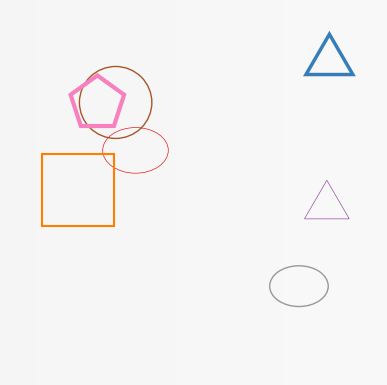[{"shape": "oval", "thickness": 0.5, "radius": 0.42, "center": [0.35, 0.609]}, {"shape": "triangle", "thickness": 2.5, "radius": 0.35, "center": [0.85, 0.841]}, {"shape": "triangle", "thickness": 0.5, "radius": 0.33, "center": [0.844, 0.465]}, {"shape": "square", "thickness": 1.5, "radius": 0.46, "center": [0.202, 0.506]}, {"shape": "circle", "thickness": 1, "radius": 0.47, "center": [0.298, 0.734]}, {"shape": "pentagon", "thickness": 3, "radius": 0.36, "center": [0.251, 0.731]}, {"shape": "oval", "thickness": 1, "radius": 0.38, "center": [0.772, 0.257]}]